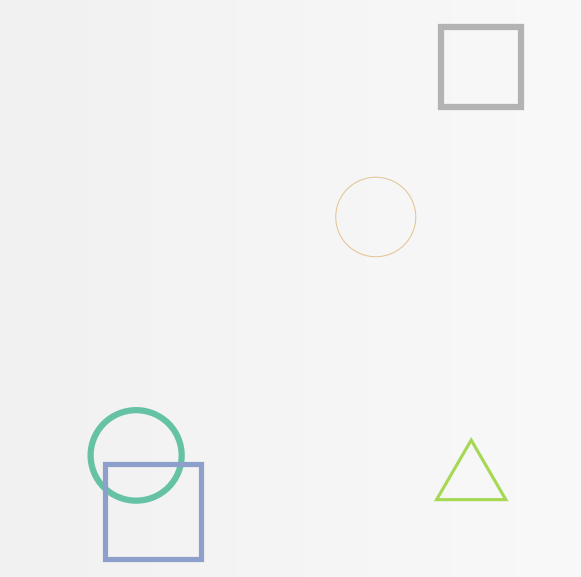[{"shape": "circle", "thickness": 3, "radius": 0.39, "center": [0.234, 0.211]}, {"shape": "square", "thickness": 2.5, "radius": 0.41, "center": [0.263, 0.113]}, {"shape": "triangle", "thickness": 1.5, "radius": 0.34, "center": [0.811, 0.168]}, {"shape": "circle", "thickness": 0.5, "radius": 0.34, "center": [0.646, 0.623]}, {"shape": "square", "thickness": 3, "radius": 0.35, "center": [0.827, 0.883]}]